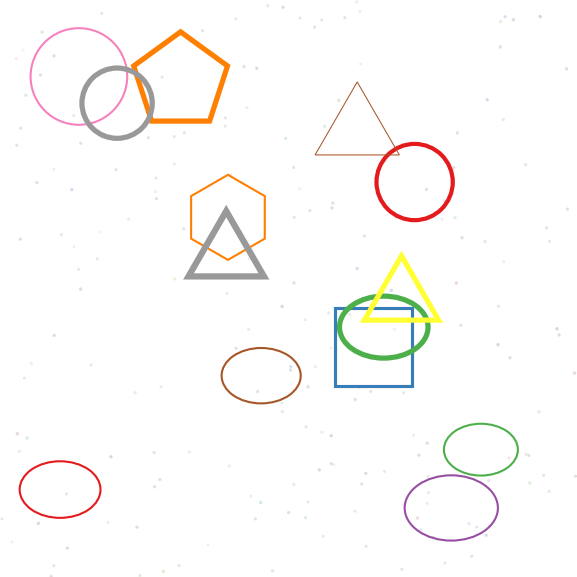[{"shape": "oval", "thickness": 1, "radius": 0.35, "center": [0.104, 0.151]}, {"shape": "circle", "thickness": 2, "radius": 0.33, "center": [0.718, 0.684]}, {"shape": "square", "thickness": 1.5, "radius": 0.34, "center": [0.647, 0.399]}, {"shape": "oval", "thickness": 2.5, "radius": 0.38, "center": [0.665, 0.433]}, {"shape": "oval", "thickness": 1, "radius": 0.32, "center": [0.833, 0.221]}, {"shape": "oval", "thickness": 1, "radius": 0.4, "center": [0.781, 0.12]}, {"shape": "pentagon", "thickness": 2.5, "radius": 0.43, "center": [0.313, 0.859]}, {"shape": "hexagon", "thickness": 1, "radius": 0.37, "center": [0.395, 0.623]}, {"shape": "triangle", "thickness": 2.5, "radius": 0.37, "center": [0.695, 0.482]}, {"shape": "oval", "thickness": 1, "radius": 0.34, "center": [0.452, 0.349]}, {"shape": "triangle", "thickness": 0.5, "radius": 0.42, "center": [0.619, 0.773]}, {"shape": "circle", "thickness": 1, "radius": 0.42, "center": [0.137, 0.867]}, {"shape": "triangle", "thickness": 3, "radius": 0.38, "center": [0.392, 0.558]}, {"shape": "circle", "thickness": 2.5, "radius": 0.3, "center": [0.203, 0.82]}]